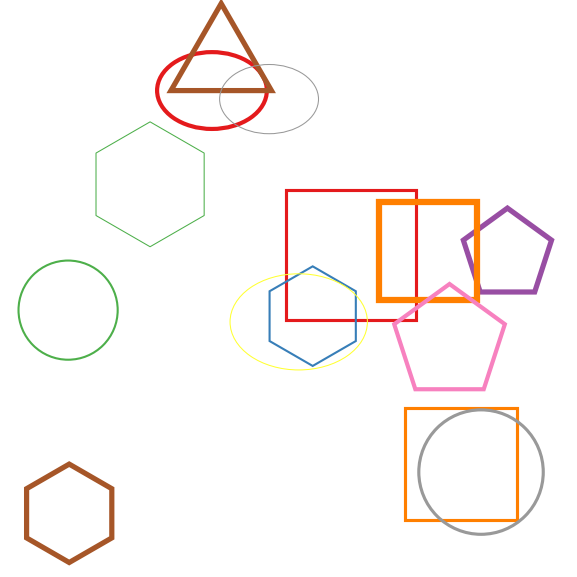[{"shape": "square", "thickness": 1.5, "radius": 0.56, "center": [0.608, 0.558]}, {"shape": "oval", "thickness": 2, "radius": 0.48, "center": [0.367, 0.842]}, {"shape": "hexagon", "thickness": 1, "radius": 0.43, "center": [0.541, 0.452]}, {"shape": "circle", "thickness": 1, "radius": 0.43, "center": [0.118, 0.462]}, {"shape": "hexagon", "thickness": 0.5, "radius": 0.54, "center": [0.26, 0.68]}, {"shape": "pentagon", "thickness": 2.5, "radius": 0.4, "center": [0.879, 0.558]}, {"shape": "square", "thickness": 3, "radius": 0.43, "center": [0.741, 0.564]}, {"shape": "square", "thickness": 1.5, "radius": 0.48, "center": [0.798, 0.195]}, {"shape": "oval", "thickness": 0.5, "radius": 0.59, "center": [0.517, 0.442]}, {"shape": "triangle", "thickness": 2.5, "radius": 0.5, "center": [0.383, 0.893]}, {"shape": "hexagon", "thickness": 2.5, "radius": 0.43, "center": [0.12, 0.11]}, {"shape": "pentagon", "thickness": 2, "radius": 0.5, "center": [0.778, 0.407]}, {"shape": "oval", "thickness": 0.5, "radius": 0.43, "center": [0.466, 0.828]}, {"shape": "circle", "thickness": 1.5, "radius": 0.54, "center": [0.833, 0.182]}]